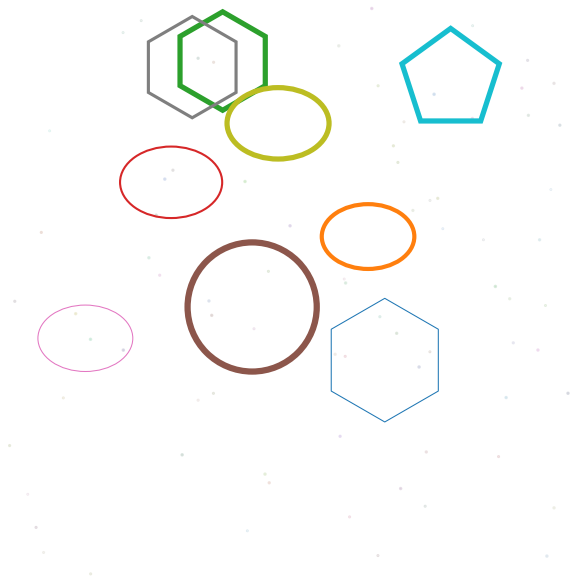[{"shape": "hexagon", "thickness": 0.5, "radius": 0.54, "center": [0.666, 0.376]}, {"shape": "oval", "thickness": 2, "radius": 0.4, "center": [0.637, 0.59]}, {"shape": "hexagon", "thickness": 2.5, "radius": 0.43, "center": [0.386, 0.893]}, {"shape": "oval", "thickness": 1, "radius": 0.44, "center": [0.296, 0.683]}, {"shape": "circle", "thickness": 3, "radius": 0.56, "center": [0.437, 0.468]}, {"shape": "oval", "thickness": 0.5, "radius": 0.41, "center": [0.148, 0.413]}, {"shape": "hexagon", "thickness": 1.5, "radius": 0.44, "center": [0.333, 0.883]}, {"shape": "oval", "thickness": 2.5, "radius": 0.44, "center": [0.481, 0.786]}, {"shape": "pentagon", "thickness": 2.5, "radius": 0.44, "center": [0.78, 0.861]}]